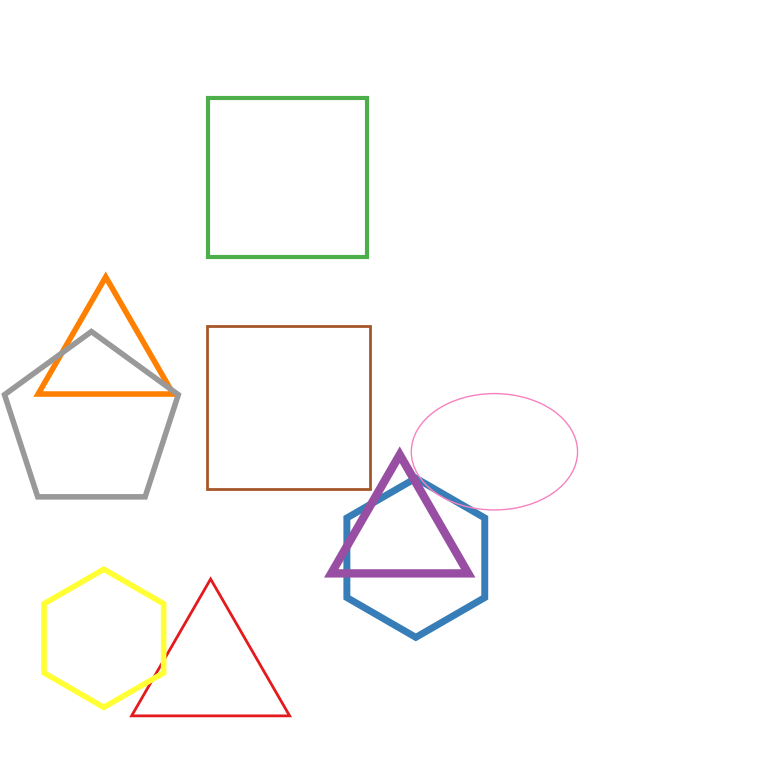[{"shape": "triangle", "thickness": 1, "radius": 0.59, "center": [0.274, 0.13]}, {"shape": "hexagon", "thickness": 2.5, "radius": 0.52, "center": [0.54, 0.276]}, {"shape": "square", "thickness": 1.5, "radius": 0.52, "center": [0.373, 0.769]}, {"shape": "triangle", "thickness": 3, "radius": 0.51, "center": [0.519, 0.307]}, {"shape": "triangle", "thickness": 2, "radius": 0.51, "center": [0.137, 0.539]}, {"shape": "hexagon", "thickness": 2, "radius": 0.45, "center": [0.135, 0.171]}, {"shape": "square", "thickness": 1, "radius": 0.53, "center": [0.374, 0.47]}, {"shape": "oval", "thickness": 0.5, "radius": 0.54, "center": [0.642, 0.413]}, {"shape": "pentagon", "thickness": 2, "radius": 0.59, "center": [0.119, 0.451]}]